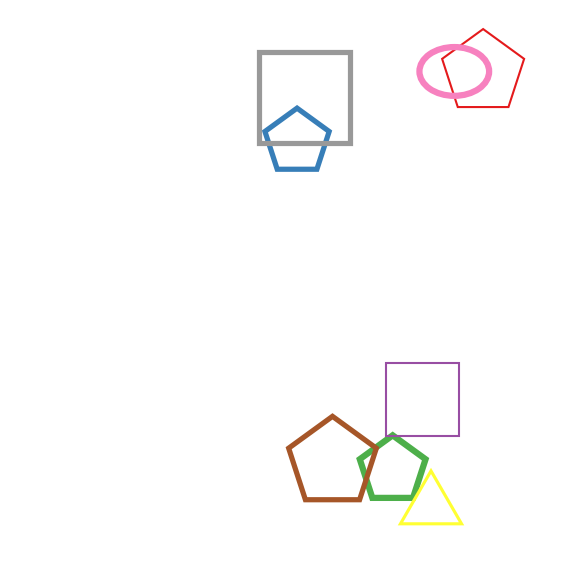[{"shape": "pentagon", "thickness": 1, "radius": 0.37, "center": [0.837, 0.874]}, {"shape": "pentagon", "thickness": 2.5, "radius": 0.29, "center": [0.514, 0.753]}, {"shape": "pentagon", "thickness": 3, "radius": 0.3, "center": [0.68, 0.185]}, {"shape": "square", "thickness": 1, "radius": 0.32, "center": [0.732, 0.308]}, {"shape": "triangle", "thickness": 1.5, "radius": 0.31, "center": [0.746, 0.123]}, {"shape": "pentagon", "thickness": 2.5, "radius": 0.4, "center": [0.576, 0.198]}, {"shape": "oval", "thickness": 3, "radius": 0.3, "center": [0.787, 0.875]}, {"shape": "square", "thickness": 2.5, "radius": 0.4, "center": [0.527, 0.83]}]